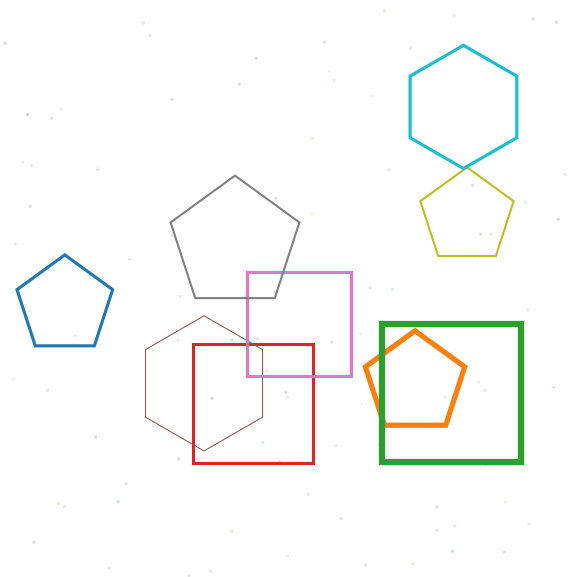[{"shape": "pentagon", "thickness": 1.5, "radius": 0.44, "center": [0.112, 0.471]}, {"shape": "pentagon", "thickness": 2.5, "radius": 0.45, "center": [0.719, 0.336]}, {"shape": "square", "thickness": 3, "radius": 0.6, "center": [0.782, 0.319]}, {"shape": "square", "thickness": 1.5, "radius": 0.52, "center": [0.438, 0.301]}, {"shape": "hexagon", "thickness": 0.5, "radius": 0.59, "center": [0.353, 0.335]}, {"shape": "square", "thickness": 1.5, "radius": 0.45, "center": [0.518, 0.438]}, {"shape": "pentagon", "thickness": 1, "radius": 0.59, "center": [0.407, 0.578]}, {"shape": "pentagon", "thickness": 1, "radius": 0.42, "center": [0.809, 0.624]}, {"shape": "hexagon", "thickness": 1.5, "radius": 0.53, "center": [0.803, 0.814]}]